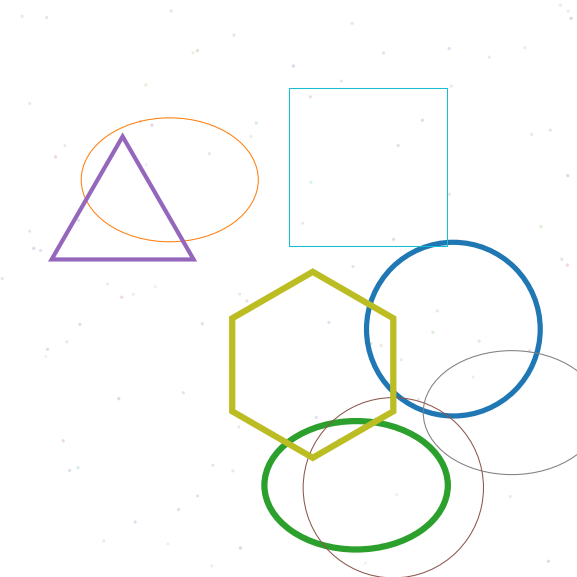[{"shape": "circle", "thickness": 2.5, "radius": 0.75, "center": [0.785, 0.429]}, {"shape": "oval", "thickness": 0.5, "radius": 0.77, "center": [0.294, 0.688]}, {"shape": "oval", "thickness": 3, "radius": 0.79, "center": [0.617, 0.159]}, {"shape": "triangle", "thickness": 2, "radius": 0.71, "center": [0.212, 0.621]}, {"shape": "circle", "thickness": 0.5, "radius": 0.78, "center": [0.681, 0.155]}, {"shape": "oval", "thickness": 0.5, "radius": 0.77, "center": [0.886, 0.285]}, {"shape": "hexagon", "thickness": 3, "radius": 0.81, "center": [0.542, 0.367]}, {"shape": "square", "thickness": 0.5, "radius": 0.68, "center": [0.637, 0.71]}]